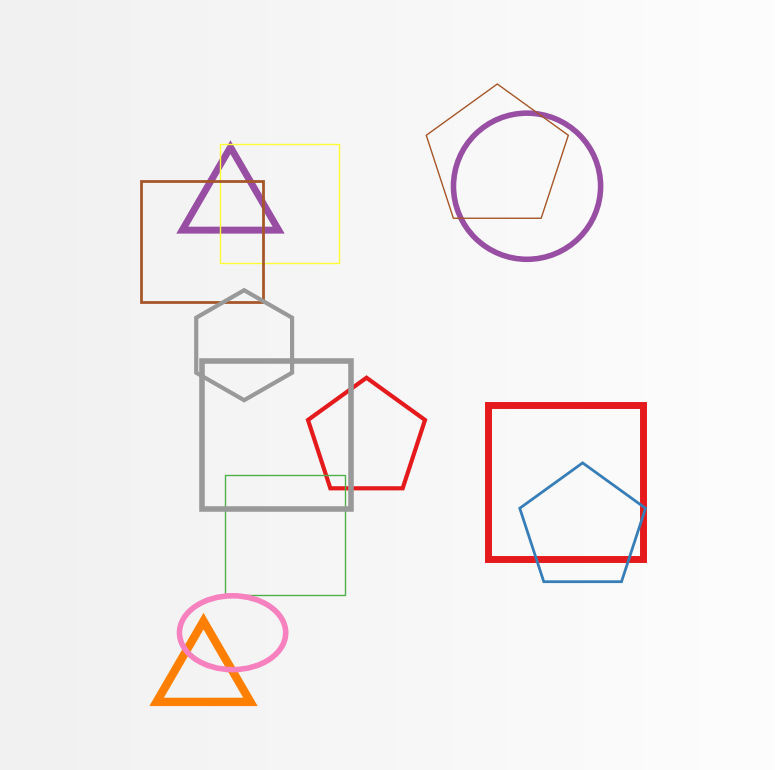[{"shape": "pentagon", "thickness": 1.5, "radius": 0.4, "center": [0.473, 0.43]}, {"shape": "square", "thickness": 2.5, "radius": 0.5, "center": [0.73, 0.374]}, {"shape": "pentagon", "thickness": 1, "radius": 0.43, "center": [0.752, 0.314]}, {"shape": "square", "thickness": 0.5, "radius": 0.39, "center": [0.368, 0.305]}, {"shape": "circle", "thickness": 2, "radius": 0.47, "center": [0.68, 0.758]}, {"shape": "triangle", "thickness": 2.5, "radius": 0.36, "center": [0.297, 0.737]}, {"shape": "triangle", "thickness": 3, "radius": 0.35, "center": [0.263, 0.123]}, {"shape": "square", "thickness": 0.5, "radius": 0.38, "center": [0.361, 0.736]}, {"shape": "square", "thickness": 1, "radius": 0.39, "center": [0.26, 0.687]}, {"shape": "pentagon", "thickness": 0.5, "radius": 0.48, "center": [0.642, 0.795]}, {"shape": "oval", "thickness": 2, "radius": 0.34, "center": [0.3, 0.178]}, {"shape": "hexagon", "thickness": 1.5, "radius": 0.36, "center": [0.315, 0.552]}, {"shape": "square", "thickness": 2, "radius": 0.48, "center": [0.357, 0.435]}]